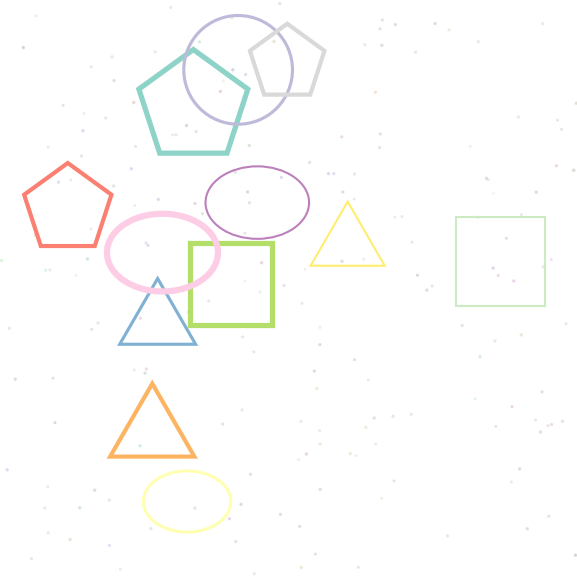[{"shape": "pentagon", "thickness": 2.5, "radius": 0.5, "center": [0.335, 0.814]}, {"shape": "oval", "thickness": 1.5, "radius": 0.38, "center": [0.324, 0.131]}, {"shape": "circle", "thickness": 1.5, "radius": 0.47, "center": [0.412, 0.878]}, {"shape": "pentagon", "thickness": 2, "radius": 0.4, "center": [0.117, 0.637]}, {"shape": "triangle", "thickness": 1.5, "radius": 0.38, "center": [0.273, 0.441]}, {"shape": "triangle", "thickness": 2, "radius": 0.42, "center": [0.264, 0.251]}, {"shape": "square", "thickness": 2.5, "radius": 0.36, "center": [0.4, 0.507]}, {"shape": "oval", "thickness": 3, "radius": 0.48, "center": [0.281, 0.562]}, {"shape": "pentagon", "thickness": 2, "radius": 0.34, "center": [0.497, 0.89]}, {"shape": "oval", "thickness": 1, "radius": 0.45, "center": [0.446, 0.648]}, {"shape": "square", "thickness": 1, "radius": 0.39, "center": [0.866, 0.547]}, {"shape": "triangle", "thickness": 1, "radius": 0.37, "center": [0.602, 0.576]}]